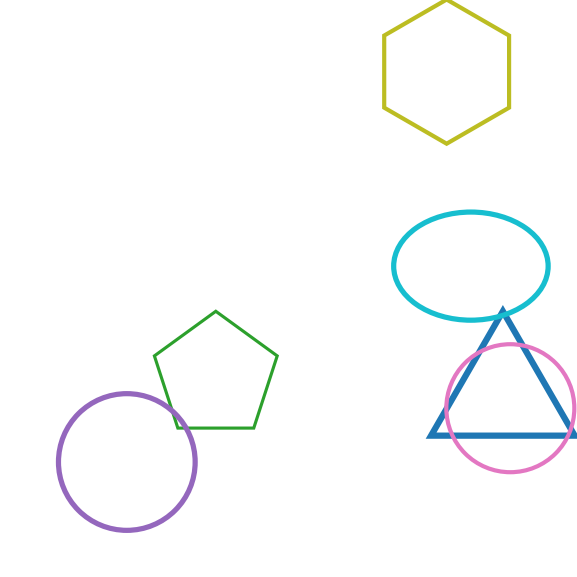[{"shape": "triangle", "thickness": 3, "radius": 0.72, "center": [0.871, 0.317]}, {"shape": "pentagon", "thickness": 1.5, "radius": 0.56, "center": [0.374, 0.348]}, {"shape": "circle", "thickness": 2.5, "radius": 0.59, "center": [0.22, 0.199]}, {"shape": "circle", "thickness": 2, "radius": 0.55, "center": [0.884, 0.292]}, {"shape": "hexagon", "thickness": 2, "radius": 0.62, "center": [0.773, 0.875]}, {"shape": "oval", "thickness": 2.5, "radius": 0.67, "center": [0.815, 0.538]}]